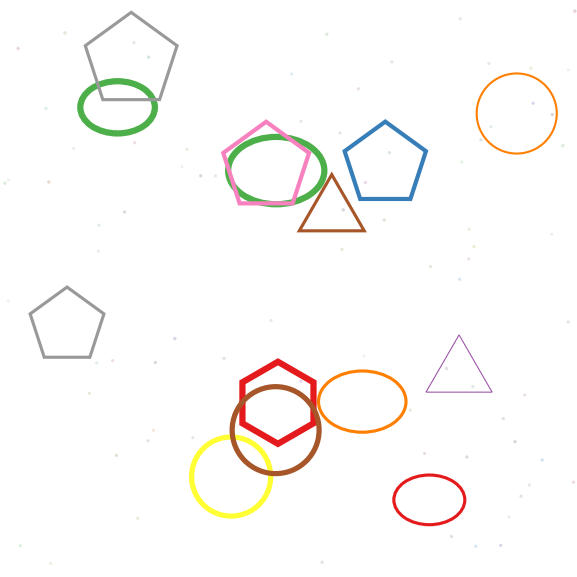[{"shape": "hexagon", "thickness": 3, "radius": 0.36, "center": [0.481, 0.302]}, {"shape": "oval", "thickness": 1.5, "radius": 0.31, "center": [0.743, 0.134]}, {"shape": "pentagon", "thickness": 2, "radius": 0.37, "center": [0.667, 0.714]}, {"shape": "oval", "thickness": 3, "radius": 0.42, "center": [0.478, 0.704]}, {"shape": "oval", "thickness": 3, "radius": 0.32, "center": [0.204, 0.813]}, {"shape": "triangle", "thickness": 0.5, "radius": 0.33, "center": [0.795, 0.353]}, {"shape": "circle", "thickness": 1, "radius": 0.35, "center": [0.895, 0.803]}, {"shape": "oval", "thickness": 1.5, "radius": 0.38, "center": [0.627, 0.304]}, {"shape": "circle", "thickness": 2.5, "radius": 0.34, "center": [0.4, 0.174]}, {"shape": "triangle", "thickness": 1.5, "radius": 0.32, "center": [0.574, 0.632]}, {"shape": "circle", "thickness": 2.5, "radius": 0.38, "center": [0.477, 0.254]}, {"shape": "pentagon", "thickness": 2, "radius": 0.39, "center": [0.461, 0.71]}, {"shape": "pentagon", "thickness": 1.5, "radius": 0.42, "center": [0.227, 0.894]}, {"shape": "pentagon", "thickness": 1.5, "radius": 0.34, "center": [0.116, 0.435]}]